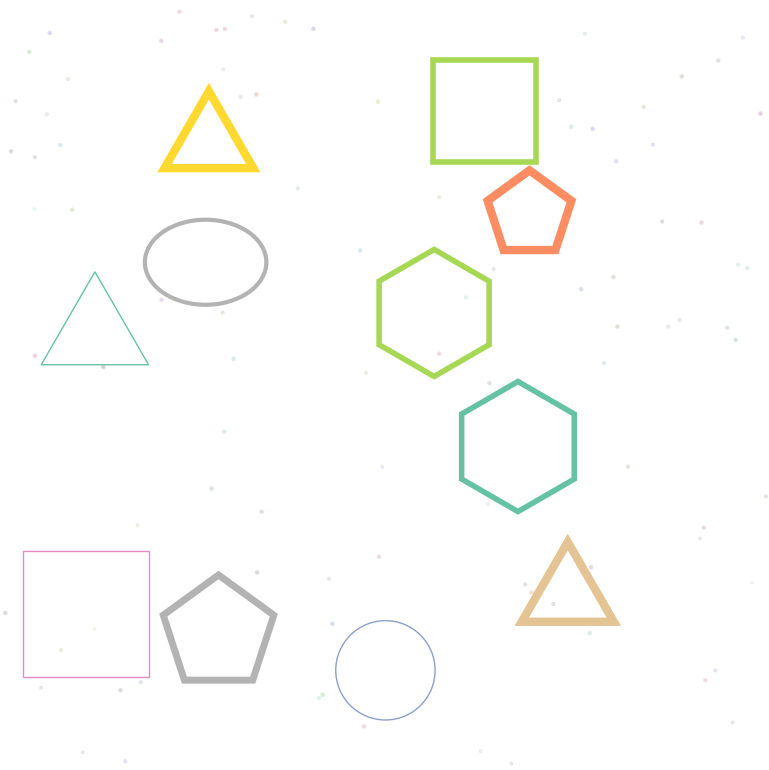[{"shape": "hexagon", "thickness": 2, "radius": 0.42, "center": [0.673, 0.42]}, {"shape": "triangle", "thickness": 0.5, "radius": 0.4, "center": [0.123, 0.567]}, {"shape": "pentagon", "thickness": 3, "radius": 0.29, "center": [0.688, 0.722]}, {"shape": "circle", "thickness": 0.5, "radius": 0.32, "center": [0.501, 0.129]}, {"shape": "square", "thickness": 0.5, "radius": 0.41, "center": [0.112, 0.203]}, {"shape": "square", "thickness": 2, "radius": 0.33, "center": [0.629, 0.856]}, {"shape": "hexagon", "thickness": 2, "radius": 0.41, "center": [0.564, 0.594]}, {"shape": "triangle", "thickness": 3, "radius": 0.33, "center": [0.271, 0.815]}, {"shape": "triangle", "thickness": 3, "radius": 0.35, "center": [0.737, 0.227]}, {"shape": "oval", "thickness": 1.5, "radius": 0.39, "center": [0.267, 0.659]}, {"shape": "pentagon", "thickness": 2.5, "radius": 0.38, "center": [0.284, 0.178]}]